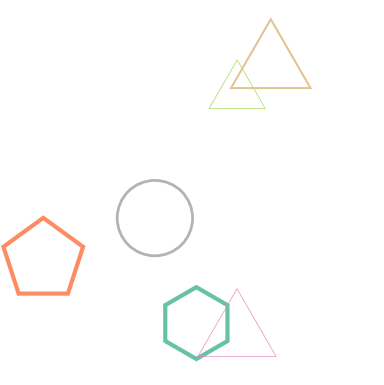[{"shape": "hexagon", "thickness": 3, "radius": 0.47, "center": [0.51, 0.161]}, {"shape": "pentagon", "thickness": 3, "radius": 0.54, "center": [0.112, 0.325]}, {"shape": "triangle", "thickness": 0.5, "radius": 0.59, "center": [0.616, 0.133]}, {"shape": "triangle", "thickness": 0.5, "radius": 0.42, "center": [0.616, 0.76]}, {"shape": "triangle", "thickness": 1.5, "radius": 0.6, "center": [0.703, 0.831]}, {"shape": "circle", "thickness": 2, "radius": 0.49, "center": [0.402, 0.433]}]